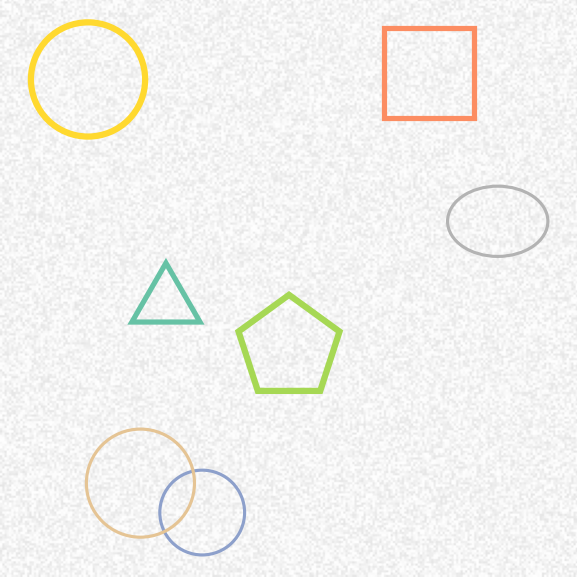[{"shape": "triangle", "thickness": 2.5, "radius": 0.34, "center": [0.287, 0.476]}, {"shape": "square", "thickness": 2.5, "radius": 0.39, "center": [0.743, 0.872]}, {"shape": "circle", "thickness": 1.5, "radius": 0.37, "center": [0.35, 0.112]}, {"shape": "pentagon", "thickness": 3, "radius": 0.46, "center": [0.5, 0.397]}, {"shape": "circle", "thickness": 3, "radius": 0.49, "center": [0.152, 0.862]}, {"shape": "circle", "thickness": 1.5, "radius": 0.47, "center": [0.243, 0.163]}, {"shape": "oval", "thickness": 1.5, "radius": 0.43, "center": [0.862, 0.616]}]